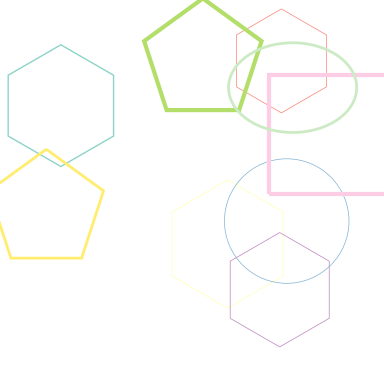[{"shape": "hexagon", "thickness": 1, "radius": 0.79, "center": [0.158, 0.726]}, {"shape": "hexagon", "thickness": 0.5, "radius": 0.83, "center": [0.591, 0.366]}, {"shape": "hexagon", "thickness": 0.5, "radius": 0.67, "center": [0.731, 0.842]}, {"shape": "circle", "thickness": 0.5, "radius": 0.81, "center": [0.745, 0.426]}, {"shape": "pentagon", "thickness": 3, "radius": 0.8, "center": [0.527, 0.844]}, {"shape": "square", "thickness": 3, "radius": 0.77, "center": [0.853, 0.651]}, {"shape": "hexagon", "thickness": 0.5, "radius": 0.74, "center": [0.727, 0.247]}, {"shape": "oval", "thickness": 2, "radius": 0.83, "center": [0.76, 0.772]}, {"shape": "pentagon", "thickness": 2, "radius": 0.78, "center": [0.12, 0.456]}]